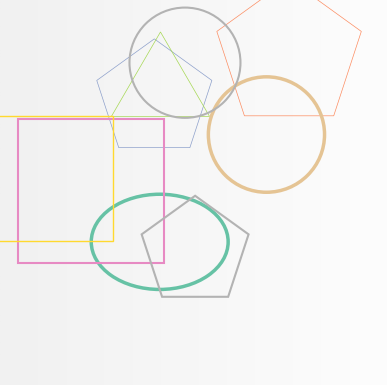[{"shape": "oval", "thickness": 2.5, "radius": 0.88, "center": [0.412, 0.372]}, {"shape": "pentagon", "thickness": 0.5, "radius": 0.98, "center": [0.746, 0.858]}, {"shape": "pentagon", "thickness": 0.5, "radius": 0.78, "center": [0.398, 0.743]}, {"shape": "square", "thickness": 1.5, "radius": 0.94, "center": [0.234, 0.504]}, {"shape": "triangle", "thickness": 0.5, "radius": 0.73, "center": [0.414, 0.771]}, {"shape": "square", "thickness": 1, "radius": 0.81, "center": [0.128, 0.537]}, {"shape": "circle", "thickness": 2.5, "radius": 0.75, "center": [0.688, 0.651]}, {"shape": "pentagon", "thickness": 1.5, "radius": 0.73, "center": [0.504, 0.346]}, {"shape": "circle", "thickness": 1.5, "radius": 0.72, "center": [0.477, 0.837]}]